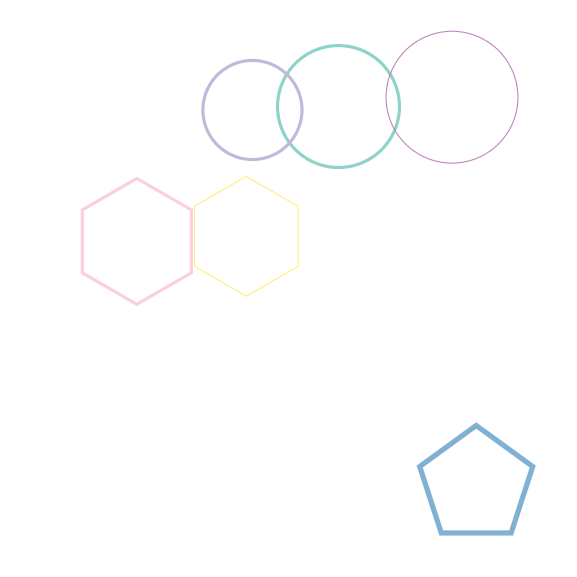[{"shape": "circle", "thickness": 1.5, "radius": 0.53, "center": [0.586, 0.815]}, {"shape": "circle", "thickness": 1.5, "radius": 0.43, "center": [0.437, 0.809]}, {"shape": "pentagon", "thickness": 2.5, "radius": 0.51, "center": [0.825, 0.159]}, {"shape": "hexagon", "thickness": 1.5, "radius": 0.55, "center": [0.237, 0.581]}, {"shape": "circle", "thickness": 0.5, "radius": 0.57, "center": [0.783, 0.831]}, {"shape": "hexagon", "thickness": 0.5, "radius": 0.52, "center": [0.426, 0.59]}]